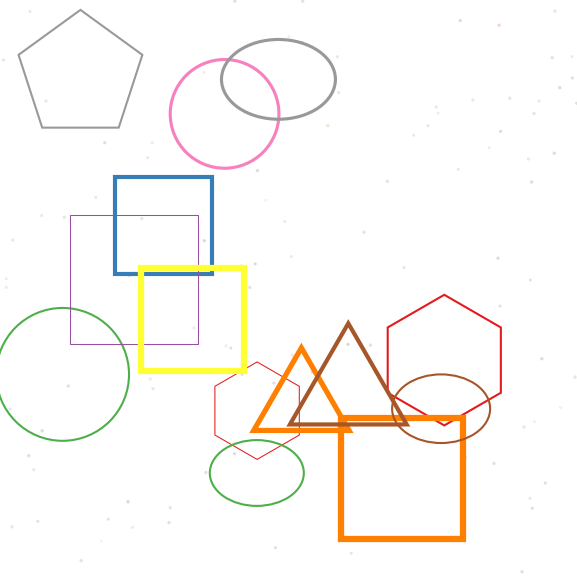[{"shape": "hexagon", "thickness": 1, "radius": 0.57, "center": [0.769, 0.376]}, {"shape": "hexagon", "thickness": 0.5, "radius": 0.42, "center": [0.445, 0.288]}, {"shape": "square", "thickness": 2, "radius": 0.42, "center": [0.283, 0.609]}, {"shape": "circle", "thickness": 1, "radius": 0.58, "center": [0.108, 0.351]}, {"shape": "oval", "thickness": 1, "radius": 0.41, "center": [0.445, 0.18]}, {"shape": "square", "thickness": 0.5, "radius": 0.56, "center": [0.232, 0.516]}, {"shape": "triangle", "thickness": 2.5, "radius": 0.48, "center": [0.522, 0.301]}, {"shape": "square", "thickness": 3, "radius": 0.53, "center": [0.695, 0.171]}, {"shape": "square", "thickness": 3, "radius": 0.45, "center": [0.334, 0.446]}, {"shape": "oval", "thickness": 1, "radius": 0.42, "center": [0.764, 0.291]}, {"shape": "triangle", "thickness": 2, "radius": 0.58, "center": [0.603, 0.323]}, {"shape": "circle", "thickness": 1.5, "radius": 0.47, "center": [0.389, 0.802]}, {"shape": "oval", "thickness": 1.5, "radius": 0.49, "center": [0.482, 0.862]}, {"shape": "pentagon", "thickness": 1, "radius": 0.56, "center": [0.139, 0.869]}]